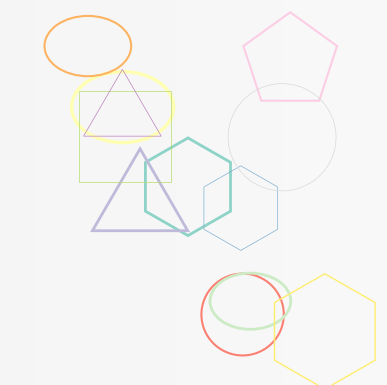[{"shape": "hexagon", "thickness": 2, "radius": 0.63, "center": [0.485, 0.515]}, {"shape": "oval", "thickness": 2.5, "radius": 0.66, "center": [0.316, 0.722]}, {"shape": "triangle", "thickness": 2, "radius": 0.71, "center": [0.361, 0.472]}, {"shape": "circle", "thickness": 1.5, "radius": 0.53, "center": [0.626, 0.183]}, {"shape": "hexagon", "thickness": 0.5, "radius": 0.55, "center": [0.621, 0.459]}, {"shape": "oval", "thickness": 1.5, "radius": 0.56, "center": [0.227, 0.88]}, {"shape": "square", "thickness": 0.5, "radius": 0.59, "center": [0.323, 0.646]}, {"shape": "pentagon", "thickness": 1.5, "radius": 0.64, "center": [0.749, 0.841]}, {"shape": "circle", "thickness": 0.5, "radius": 0.7, "center": [0.728, 0.644]}, {"shape": "triangle", "thickness": 0.5, "radius": 0.58, "center": [0.316, 0.704]}, {"shape": "oval", "thickness": 2, "radius": 0.52, "center": [0.646, 0.218]}, {"shape": "hexagon", "thickness": 1, "radius": 0.75, "center": [0.838, 0.139]}]